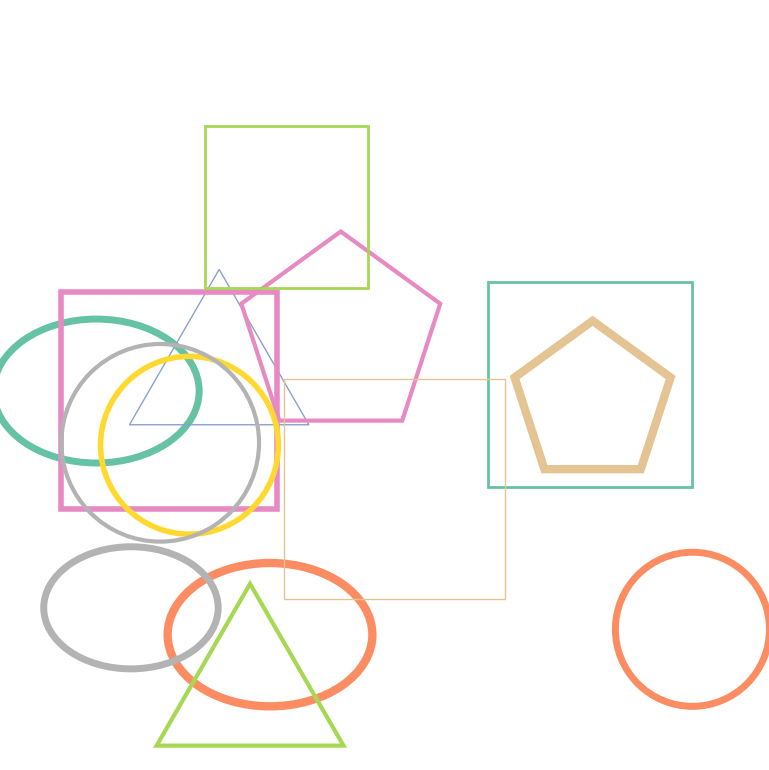[{"shape": "square", "thickness": 1, "radius": 0.66, "center": [0.766, 0.501]}, {"shape": "oval", "thickness": 2.5, "radius": 0.67, "center": [0.125, 0.492]}, {"shape": "oval", "thickness": 3, "radius": 0.66, "center": [0.351, 0.176]}, {"shape": "circle", "thickness": 2.5, "radius": 0.5, "center": [0.899, 0.183]}, {"shape": "triangle", "thickness": 0.5, "radius": 0.67, "center": [0.285, 0.516]}, {"shape": "square", "thickness": 2, "radius": 0.7, "center": [0.22, 0.48]}, {"shape": "pentagon", "thickness": 1.5, "radius": 0.68, "center": [0.443, 0.564]}, {"shape": "triangle", "thickness": 1.5, "radius": 0.7, "center": [0.325, 0.102]}, {"shape": "square", "thickness": 1, "radius": 0.53, "center": [0.372, 0.731]}, {"shape": "circle", "thickness": 2, "radius": 0.58, "center": [0.246, 0.422]}, {"shape": "square", "thickness": 0.5, "radius": 0.72, "center": [0.512, 0.365]}, {"shape": "pentagon", "thickness": 3, "radius": 0.53, "center": [0.77, 0.477]}, {"shape": "oval", "thickness": 2.5, "radius": 0.57, "center": [0.17, 0.211]}, {"shape": "circle", "thickness": 1.5, "radius": 0.64, "center": [0.208, 0.425]}]